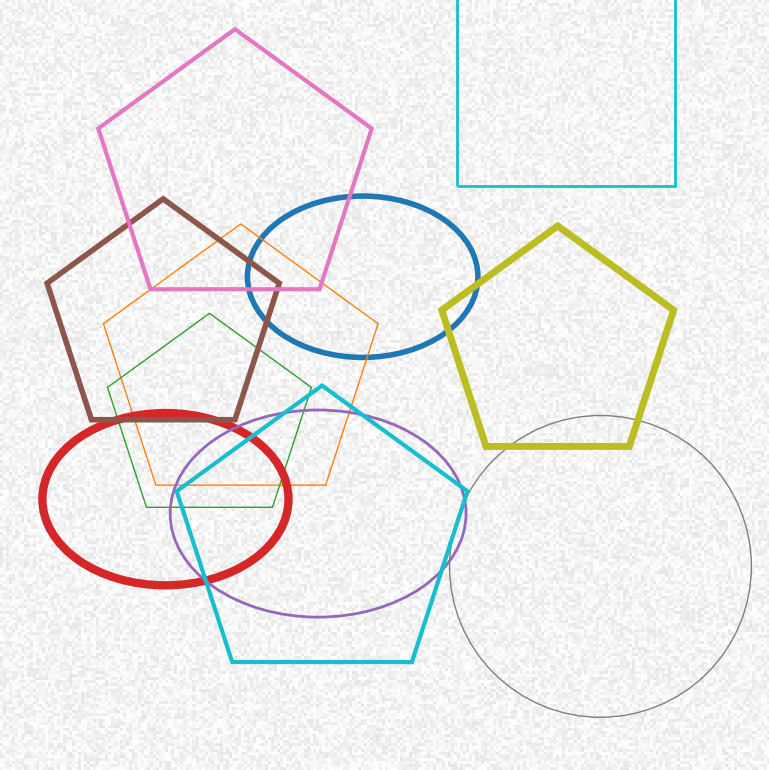[{"shape": "oval", "thickness": 2, "radius": 0.75, "center": [0.471, 0.641]}, {"shape": "pentagon", "thickness": 0.5, "radius": 0.94, "center": [0.313, 0.522]}, {"shape": "pentagon", "thickness": 0.5, "radius": 0.7, "center": [0.272, 0.454]}, {"shape": "oval", "thickness": 3, "radius": 0.8, "center": [0.215, 0.352]}, {"shape": "oval", "thickness": 1, "radius": 0.96, "center": [0.413, 0.333]}, {"shape": "pentagon", "thickness": 2, "radius": 0.79, "center": [0.212, 0.583]}, {"shape": "pentagon", "thickness": 1.5, "radius": 0.93, "center": [0.305, 0.775]}, {"shape": "circle", "thickness": 0.5, "radius": 0.98, "center": [0.78, 0.264]}, {"shape": "pentagon", "thickness": 2.5, "radius": 0.79, "center": [0.724, 0.548]}, {"shape": "pentagon", "thickness": 1.5, "radius": 0.99, "center": [0.418, 0.301]}, {"shape": "square", "thickness": 1, "radius": 0.71, "center": [0.735, 0.9]}]